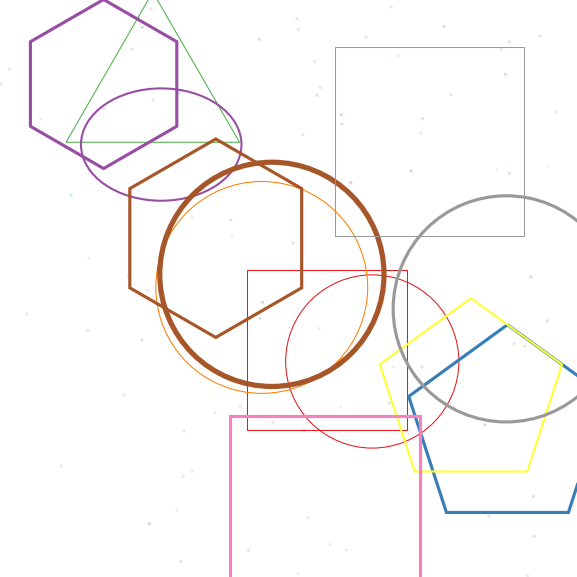[{"shape": "circle", "thickness": 0.5, "radius": 0.75, "center": [0.645, 0.373]}, {"shape": "square", "thickness": 0.5, "radius": 0.69, "center": [0.566, 0.392]}, {"shape": "pentagon", "thickness": 1.5, "radius": 0.9, "center": [0.879, 0.257]}, {"shape": "triangle", "thickness": 0.5, "radius": 0.87, "center": [0.265, 0.84]}, {"shape": "oval", "thickness": 1, "radius": 0.69, "center": [0.279, 0.749]}, {"shape": "hexagon", "thickness": 1.5, "radius": 0.73, "center": [0.179, 0.854]}, {"shape": "circle", "thickness": 0.5, "radius": 0.92, "center": [0.453, 0.501]}, {"shape": "pentagon", "thickness": 1, "radius": 0.83, "center": [0.815, 0.317]}, {"shape": "circle", "thickness": 2.5, "radius": 0.97, "center": [0.471, 0.524]}, {"shape": "hexagon", "thickness": 1.5, "radius": 0.86, "center": [0.374, 0.587]}, {"shape": "square", "thickness": 1.5, "radius": 0.83, "center": [0.563, 0.114]}, {"shape": "circle", "thickness": 1.5, "radius": 0.98, "center": [0.877, 0.464]}, {"shape": "square", "thickness": 0.5, "radius": 0.82, "center": [0.744, 0.754]}]